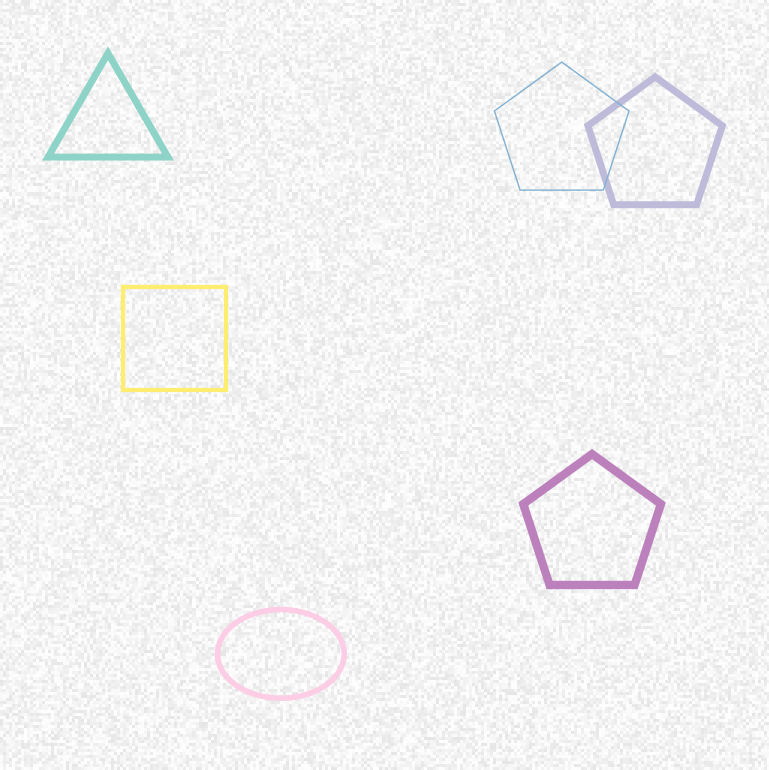[{"shape": "triangle", "thickness": 2.5, "radius": 0.45, "center": [0.14, 0.841]}, {"shape": "pentagon", "thickness": 2.5, "radius": 0.46, "center": [0.851, 0.808]}, {"shape": "pentagon", "thickness": 0.5, "radius": 0.46, "center": [0.729, 0.827]}, {"shape": "oval", "thickness": 2, "radius": 0.41, "center": [0.365, 0.151]}, {"shape": "pentagon", "thickness": 3, "radius": 0.47, "center": [0.769, 0.316]}, {"shape": "square", "thickness": 1.5, "radius": 0.34, "center": [0.227, 0.56]}]